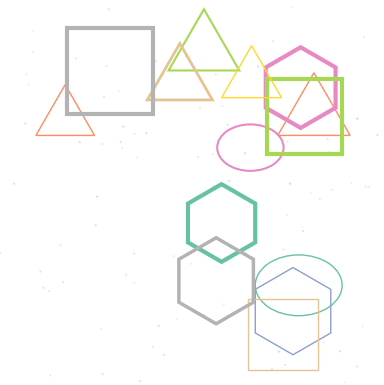[{"shape": "oval", "thickness": 1, "radius": 0.56, "center": [0.776, 0.259]}, {"shape": "hexagon", "thickness": 3, "radius": 0.5, "center": [0.576, 0.421]}, {"shape": "triangle", "thickness": 1, "radius": 0.44, "center": [0.169, 0.692]}, {"shape": "triangle", "thickness": 1, "radius": 0.54, "center": [0.815, 0.703]}, {"shape": "hexagon", "thickness": 1, "radius": 0.57, "center": [0.761, 0.192]}, {"shape": "oval", "thickness": 1.5, "radius": 0.43, "center": [0.65, 0.617]}, {"shape": "hexagon", "thickness": 3, "radius": 0.52, "center": [0.781, 0.773]}, {"shape": "square", "thickness": 3, "radius": 0.49, "center": [0.791, 0.697]}, {"shape": "triangle", "thickness": 1.5, "radius": 0.53, "center": [0.53, 0.87]}, {"shape": "triangle", "thickness": 1, "radius": 0.45, "center": [0.653, 0.791]}, {"shape": "square", "thickness": 1, "radius": 0.46, "center": [0.735, 0.13]}, {"shape": "triangle", "thickness": 2, "radius": 0.49, "center": [0.467, 0.789]}, {"shape": "hexagon", "thickness": 2.5, "radius": 0.56, "center": [0.561, 0.271]}, {"shape": "square", "thickness": 3, "radius": 0.56, "center": [0.287, 0.815]}]